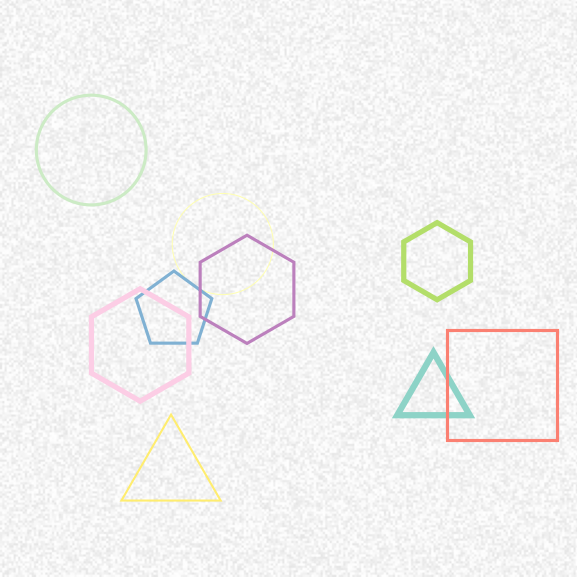[{"shape": "triangle", "thickness": 3, "radius": 0.36, "center": [0.751, 0.316]}, {"shape": "circle", "thickness": 0.5, "radius": 0.44, "center": [0.386, 0.577]}, {"shape": "square", "thickness": 1.5, "radius": 0.47, "center": [0.869, 0.333]}, {"shape": "pentagon", "thickness": 1.5, "radius": 0.35, "center": [0.301, 0.461]}, {"shape": "hexagon", "thickness": 2.5, "radius": 0.33, "center": [0.757, 0.547]}, {"shape": "hexagon", "thickness": 2.5, "radius": 0.49, "center": [0.243, 0.402]}, {"shape": "hexagon", "thickness": 1.5, "radius": 0.47, "center": [0.428, 0.498]}, {"shape": "circle", "thickness": 1.5, "radius": 0.48, "center": [0.158, 0.739]}, {"shape": "triangle", "thickness": 1, "radius": 0.5, "center": [0.296, 0.182]}]